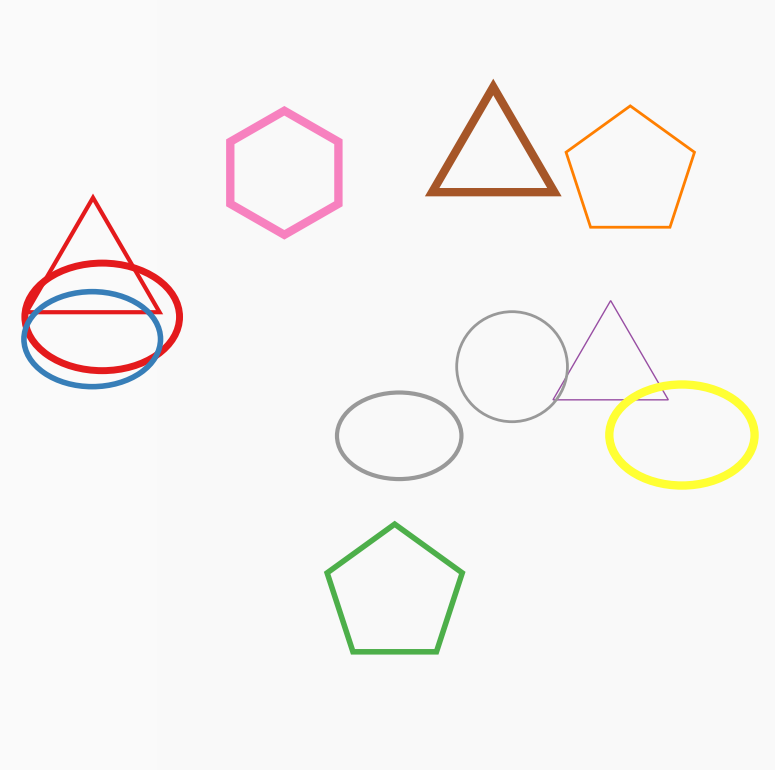[{"shape": "triangle", "thickness": 1.5, "radius": 0.5, "center": [0.12, 0.644]}, {"shape": "oval", "thickness": 2.5, "radius": 0.5, "center": [0.132, 0.588]}, {"shape": "oval", "thickness": 2, "radius": 0.44, "center": [0.119, 0.56]}, {"shape": "pentagon", "thickness": 2, "radius": 0.46, "center": [0.509, 0.228]}, {"shape": "triangle", "thickness": 0.5, "radius": 0.43, "center": [0.788, 0.524]}, {"shape": "pentagon", "thickness": 1, "radius": 0.44, "center": [0.813, 0.775]}, {"shape": "oval", "thickness": 3, "radius": 0.47, "center": [0.88, 0.435]}, {"shape": "triangle", "thickness": 3, "radius": 0.46, "center": [0.636, 0.796]}, {"shape": "hexagon", "thickness": 3, "radius": 0.4, "center": [0.367, 0.776]}, {"shape": "oval", "thickness": 1.5, "radius": 0.4, "center": [0.515, 0.434]}, {"shape": "circle", "thickness": 1, "radius": 0.36, "center": [0.661, 0.524]}]